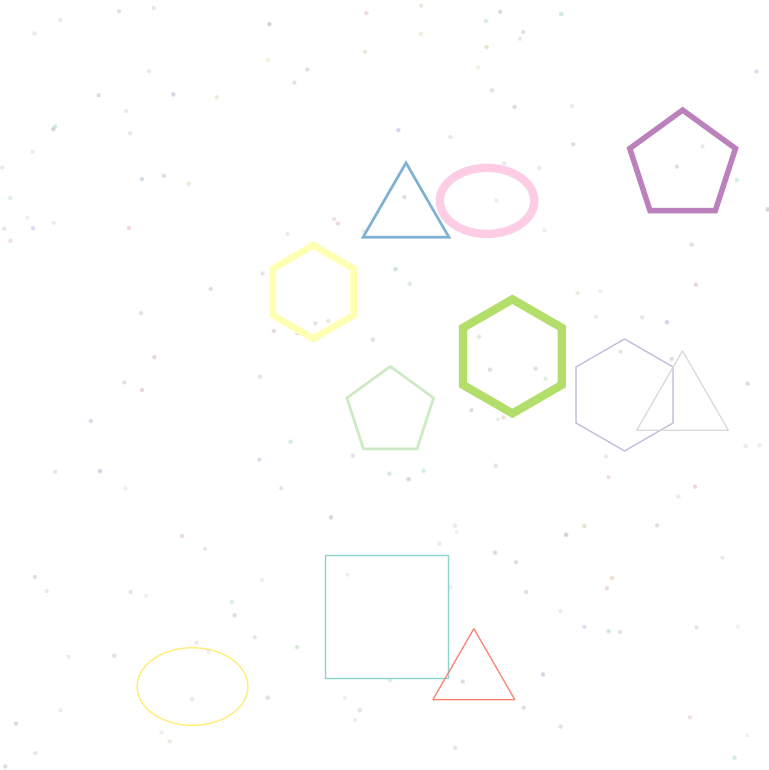[{"shape": "square", "thickness": 0.5, "radius": 0.4, "center": [0.502, 0.199]}, {"shape": "hexagon", "thickness": 2.5, "radius": 0.3, "center": [0.407, 0.621]}, {"shape": "hexagon", "thickness": 0.5, "radius": 0.36, "center": [0.811, 0.487]}, {"shape": "triangle", "thickness": 0.5, "radius": 0.31, "center": [0.615, 0.122]}, {"shape": "triangle", "thickness": 1, "radius": 0.32, "center": [0.527, 0.724]}, {"shape": "hexagon", "thickness": 3, "radius": 0.37, "center": [0.665, 0.537]}, {"shape": "oval", "thickness": 3, "radius": 0.31, "center": [0.633, 0.739]}, {"shape": "triangle", "thickness": 0.5, "radius": 0.34, "center": [0.886, 0.476]}, {"shape": "pentagon", "thickness": 2, "radius": 0.36, "center": [0.887, 0.785]}, {"shape": "pentagon", "thickness": 1, "radius": 0.3, "center": [0.507, 0.465]}, {"shape": "oval", "thickness": 0.5, "radius": 0.36, "center": [0.25, 0.108]}]